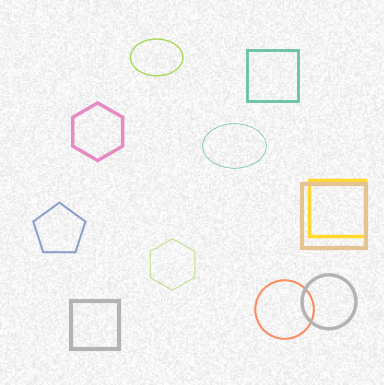[{"shape": "square", "thickness": 2, "radius": 0.33, "center": [0.709, 0.804]}, {"shape": "oval", "thickness": 0.5, "radius": 0.41, "center": [0.609, 0.621]}, {"shape": "circle", "thickness": 1.5, "radius": 0.38, "center": [0.739, 0.196]}, {"shape": "pentagon", "thickness": 1.5, "radius": 0.36, "center": [0.154, 0.403]}, {"shape": "hexagon", "thickness": 2.5, "radius": 0.37, "center": [0.254, 0.658]}, {"shape": "hexagon", "thickness": 0.5, "radius": 0.33, "center": [0.448, 0.313]}, {"shape": "oval", "thickness": 1, "radius": 0.34, "center": [0.407, 0.851]}, {"shape": "square", "thickness": 2.5, "radius": 0.36, "center": [0.875, 0.459]}, {"shape": "square", "thickness": 3, "radius": 0.42, "center": [0.868, 0.439]}, {"shape": "square", "thickness": 3, "radius": 0.31, "center": [0.246, 0.156]}, {"shape": "circle", "thickness": 2.5, "radius": 0.35, "center": [0.855, 0.216]}]